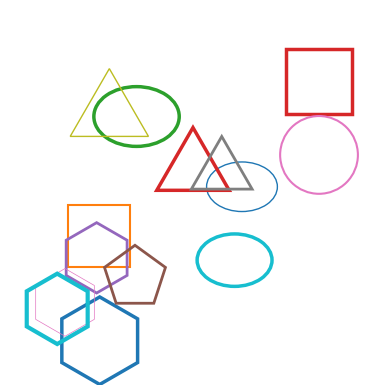[{"shape": "oval", "thickness": 1, "radius": 0.46, "center": [0.629, 0.515]}, {"shape": "hexagon", "thickness": 2.5, "radius": 0.57, "center": [0.259, 0.115]}, {"shape": "square", "thickness": 1.5, "radius": 0.4, "center": [0.257, 0.387]}, {"shape": "oval", "thickness": 2.5, "radius": 0.55, "center": [0.355, 0.697]}, {"shape": "square", "thickness": 2.5, "radius": 0.43, "center": [0.829, 0.789]}, {"shape": "triangle", "thickness": 2.5, "radius": 0.54, "center": [0.501, 0.56]}, {"shape": "hexagon", "thickness": 2, "radius": 0.46, "center": [0.251, 0.33]}, {"shape": "pentagon", "thickness": 2, "radius": 0.42, "center": [0.351, 0.28]}, {"shape": "hexagon", "thickness": 0.5, "radius": 0.44, "center": [0.169, 0.215]}, {"shape": "circle", "thickness": 1.5, "radius": 0.5, "center": [0.829, 0.598]}, {"shape": "triangle", "thickness": 2, "radius": 0.46, "center": [0.576, 0.554]}, {"shape": "triangle", "thickness": 1, "radius": 0.59, "center": [0.284, 0.704]}, {"shape": "hexagon", "thickness": 3, "radius": 0.46, "center": [0.149, 0.198]}, {"shape": "oval", "thickness": 2.5, "radius": 0.49, "center": [0.609, 0.324]}]